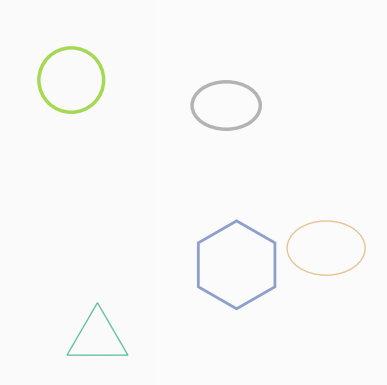[{"shape": "triangle", "thickness": 1, "radius": 0.45, "center": [0.251, 0.123]}, {"shape": "hexagon", "thickness": 2, "radius": 0.57, "center": [0.611, 0.312]}, {"shape": "circle", "thickness": 2.5, "radius": 0.42, "center": [0.184, 0.792]}, {"shape": "oval", "thickness": 1, "radius": 0.5, "center": [0.842, 0.356]}, {"shape": "oval", "thickness": 2.5, "radius": 0.44, "center": [0.584, 0.726]}]